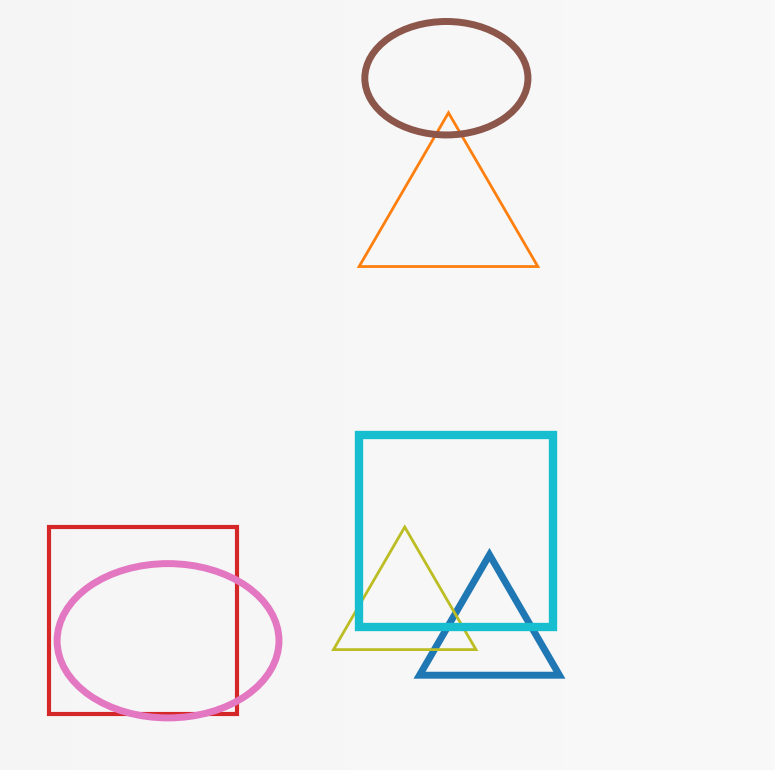[{"shape": "triangle", "thickness": 2.5, "radius": 0.52, "center": [0.632, 0.175]}, {"shape": "triangle", "thickness": 1, "radius": 0.67, "center": [0.579, 0.72]}, {"shape": "square", "thickness": 1.5, "radius": 0.61, "center": [0.184, 0.194]}, {"shape": "oval", "thickness": 2.5, "radius": 0.53, "center": [0.576, 0.898]}, {"shape": "oval", "thickness": 2.5, "radius": 0.72, "center": [0.217, 0.168]}, {"shape": "triangle", "thickness": 1, "radius": 0.53, "center": [0.522, 0.209]}, {"shape": "square", "thickness": 3, "radius": 0.62, "center": [0.588, 0.311]}]